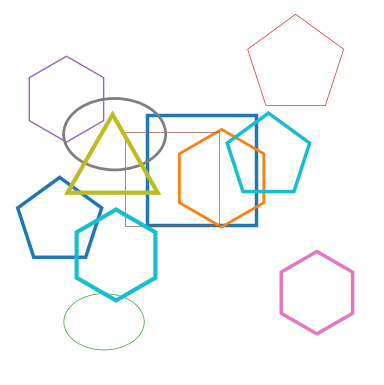[{"shape": "square", "thickness": 2.5, "radius": 0.71, "center": [0.523, 0.558]}, {"shape": "pentagon", "thickness": 2.5, "radius": 0.57, "center": [0.155, 0.425]}, {"shape": "hexagon", "thickness": 2, "radius": 0.63, "center": [0.576, 0.537]}, {"shape": "oval", "thickness": 0.5, "radius": 0.52, "center": [0.27, 0.164]}, {"shape": "pentagon", "thickness": 0.5, "radius": 0.66, "center": [0.768, 0.832]}, {"shape": "hexagon", "thickness": 1, "radius": 0.56, "center": [0.173, 0.742]}, {"shape": "square", "thickness": 0.5, "radius": 0.61, "center": [0.447, 0.536]}, {"shape": "hexagon", "thickness": 2.5, "radius": 0.54, "center": [0.823, 0.24]}, {"shape": "oval", "thickness": 2, "radius": 0.66, "center": [0.298, 0.651]}, {"shape": "triangle", "thickness": 3, "radius": 0.68, "center": [0.292, 0.567]}, {"shape": "hexagon", "thickness": 3, "radius": 0.59, "center": [0.301, 0.338]}, {"shape": "pentagon", "thickness": 2.5, "radius": 0.56, "center": [0.697, 0.594]}]